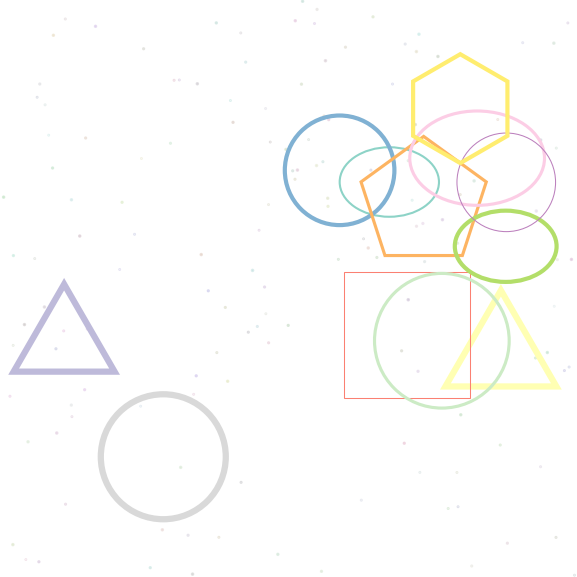[{"shape": "oval", "thickness": 1, "radius": 0.43, "center": [0.674, 0.684]}, {"shape": "triangle", "thickness": 3, "radius": 0.55, "center": [0.867, 0.385]}, {"shape": "triangle", "thickness": 3, "radius": 0.5, "center": [0.111, 0.406]}, {"shape": "square", "thickness": 0.5, "radius": 0.54, "center": [0.705, 0.419]}, {"shape": "circle", "thickness": 2, "radius": 0.47, "center": [0.588, 0.704]}, {"shape": "pentagon", "thickness": 1.5, "radius": 0.57, "center": [0.734, 0.649]}, {"shape": "oval", "thickness": 2, "radius": 0.44, "center": [0.876, 0.573]}, {"shape": "oval", "thickness": 1.5, "radius": 0.58, "center": [0.826, 0.725]}, {"shape": "circle", "thickness": 3, "radius": 0.54, "center": [0.283, 0.208]}, {"shape": "circle", "thickness": 0.5, "radius": 0.43, "center": [0.877, 0.683]}, {"shape": "circle", "thickness": 1.5, "radius": 0.58, "center": [0.765, 0.409]}, {"shape": "hexagon", "thickness": 2, "radius": 0.47, "center": [0.797, 0.811]}]